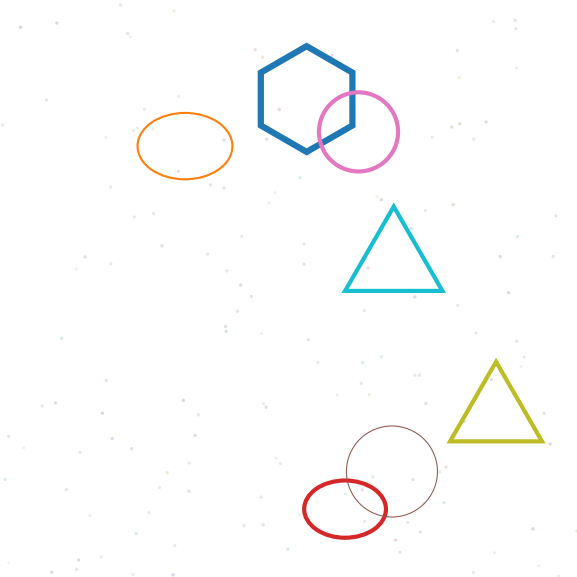[{"shape": "hexagon", "thickness": 3, "radius": 0.46, "center": [0.531, 0.828]}, {"shape": "oval", "thickness": 1, "radius": 0.41, "center": [0.32, 0.746]}, {"shape": "oval", "thickness": 2, "radius": 0.35, "center": [0.598, 0.118]}, {"shape": "circle", "thickness": 0.5, "radius": 0.39, "center": [0.679, 0.183]}, {"shape": "circle", "thickness": 2, "radius": 0.34, "center": [0.621, 0.771]}, {"shape": "triangle", "thickness": 2, "radius": 0.46, "center": [0.859, 0.281]}, {"shape": "triangle", "thickness": 2, "radius": 0.49, "center": [0.682, 0.544]}]